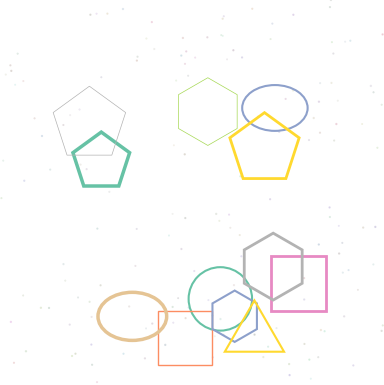[{"shape": "circle", "thickness": 1.5, "radius": 0.41, "center": [0.572, 0.224]}, {"shape": "pentagon", "thickness": 2.5, "radius": 0.39, "center": [0.263, 0.579]}, {"shape": "square", "thickness": 1, "radius": 0.35, "center": [0.48, 0.122]}, {"shape": "oval", "thickness": 1.5, "radius": 0.42, "center": [0.714, 0.72]}, {"shape": "hexagon", "thickness": 1.5, "radius": 0.33, "center": [0.61, 0.179]}, {"shape": "square", "thickness": 2, "radius": 0.36, "center": [0.775, 0.264]}, {"shape": "hexagon", "thickness": 0.5, "radius": 0.44, "center": [0.54, 0.71]}, {"shape": "pentagon", "thickness": 2, "radius": 0.47, "center": [0.687, 0.613]}, {"shape": "triangle", "thickness": 1.5, "radius": 0.44, "center": [0.661, 0.131]}, {"shape": "oval", "thickness": 2.5, "radius": 0.45, "center": [0.344, 0.178]}, {"shape": "hexagon", "thickness": 2, "radius": 0.43, "center": [0.71, 0.308]}, {"shape": "pentagon", "thickness": 0.5, "radius": 0.49, "center": [0.232, 0.677]}]